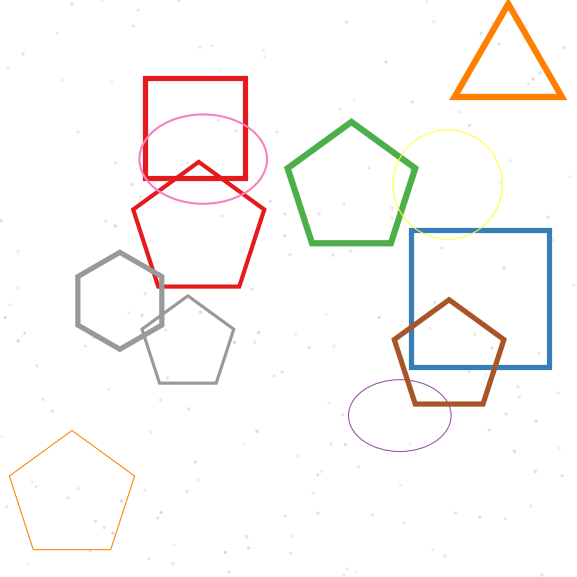[{"shape": "square", "thickness": 2.5, "radius": 0.43, "center": [0.337, 0.778]}, {"shape": "pentagon", "thickness": 2, "radius": 0.6, "center": [0.344, 0.599]}, {"shape": "square", "thickness": 2.5, "radius": 0.59, "center": [0.831, 0.482]}, {"shape": "pentagon", "thickness": 3, "radius": 0.58, "center": [0.609, 0.672]}, {"shape": "oval", "thickness": 0.5, "radius": 0.44, "center": [0.692, 0.279]}, {"shape": "triangle", "thickness": 3, "radius": 0.54, "center": [0.88, 0.885]}, {"shape": "pentagon", "thickness": 0.5, "radius": 0.57, "center": [0.125, 0.14]}, {"shape": "circle", "thickness": 0.5, "radius": 0.47, "center": [0.775, 0.68]}, {"shape": "pentagon", "thickness": 2.5, "radius": 0.5, "center": [0.778, 0.38]}, {"shape": "oval", "thickness": 1, "radius": 0.55, "center": [0.352, 0.724]}, {"shape": "hexagon", "thickness": 2.5, "radius": 0.42, "center": [0.208, 0.478]}, {"shape": "pentagon", "thickness": 1.5, "radius": 0.42, "center": [0.325, 0.403]}]